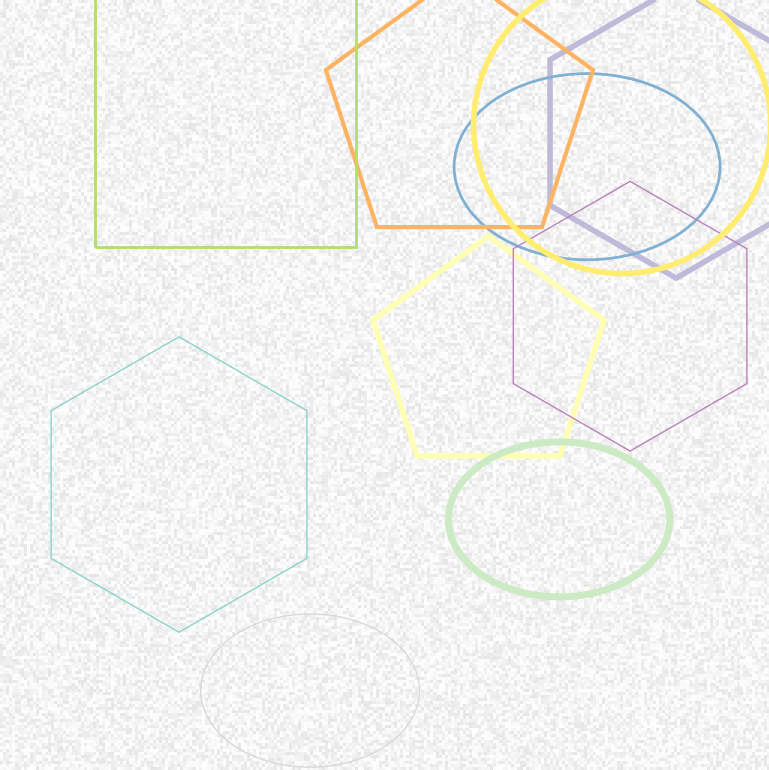[{"shape": "hexagon", "thickness": 0.5, "radius": 0.96, "center": [0.232, 0.371]}, {"shape": "pentagon", "thickness": 2, "radius": 0.79, "center": [0.635, 0.536]}, {"shape": "hexagon", "thickness": 2, "radius": 0.95, "center": [0.878, 0.828]}, {"shape": "oval", "thickness": 1, "radius": 0.86, "center": [0.762, 0.784]}, {"shape": "pentagon", "thickness": 1.5, "radius": 0.91, "center": [0.597, 0.853]}, {"shape": "square", "thickness": 1, "radius": 0.85, "center": [0.293, 0.849]}, {"shape": "oval", "thickness": 0.5, "radius": 0.71, "center": [0.403, 0.103]}, {"shape": "hexagon", "thickness": 0.5, "radius": 0.88, "center": [0.818, 0.589]}, {"shape": "oval", "thickness": 2.5, "radius": 0.72, "center": [0.726, 0.325]}, {"shape": "circle", "thickness": 2, "radius": 0.96, "center": [0.808, 0.838]}]